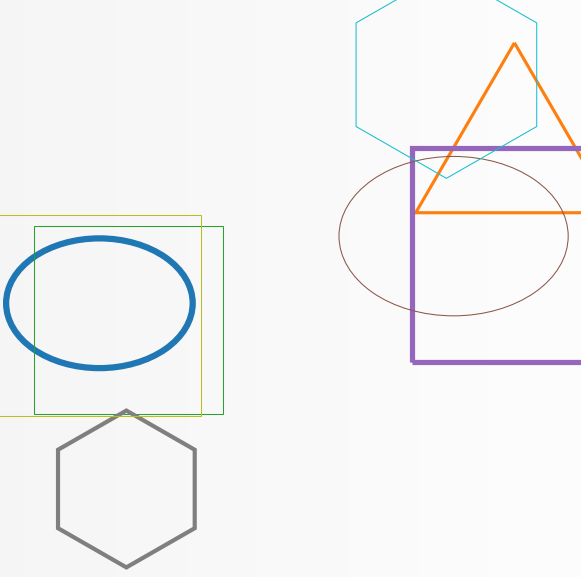[{"shape": "oval", "thickness": 3, "radius": 0.8, "center": [0.171, 0.474]}, {"shape": "triangle", "thickness": 1.5, "radius": 0.98, "center": [0.885, 0.729]}, {"shape": "square", "thickness": 0.5, "radius": 0.81, "center": [0.222, 0.445]}, {"shape": "square", "thickness": 2.5, "radius": 0.92, "center": [0.893, 0.558]}, {"shape": "oval", "thickness": 0.5, "radius": 0.99, "center": [0.78, 0.59]}, {"shape": "hexagon", "thickness": 2, "radius": 0.68, "center": [0.217, 0.152]}, {"shape": "square", "thickness": 0.5, "radius": 0.87, "center": [0.172, 0.453]}, {"shape": "hexagon", "thickness": 0.5, "radius": 0.9, "center": [0.768, 0.87]}]